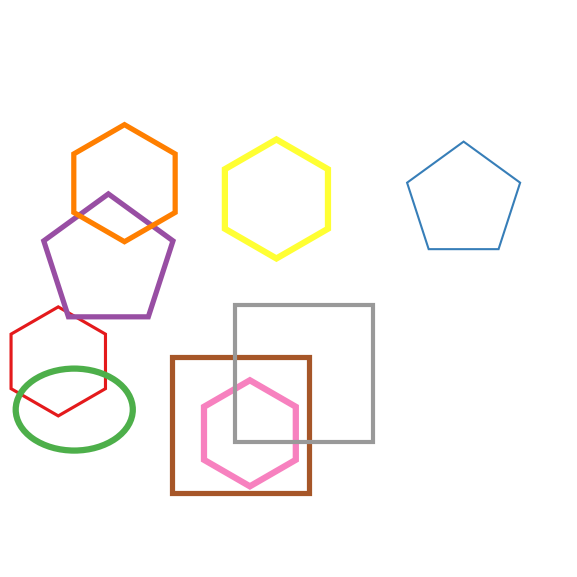[{"shape": "hexagon", "thickness": 1.5, "radius": 0.47, "center": [0.101, 0.373]}, {"shape": "pentagon", "thickness": 1, "radius": 0.51, "center": [0.803, 0.651]}, {"shape": "oval", "thickness": 3, "radius": 0.51, "center": [0.129, 0.29]}, {"shape": "pentagon", "thickness": 2.5, "radius": 0.59, "center": [0.188, 0.546]}, {"shape": "hexagon", "thickness": 2.5, "radius": 0.51, "center": [0.216, 0.682]}, {"shape": "hexagon", "thickness": 3, "radius": 0.52, "center": [0.479, 0.655]}, {"shape": "square", "thickness": 2.5, "radius": 0.59, "center": [0.417, 0.263]}, {"shape": "hexagon", "thickness": 3, "radius": 0.46, "center": [0.433, 0.249]}, {"shape": "square", "thickness": 2, "radius": 0.6, "center": [0.526, 0.353]}]